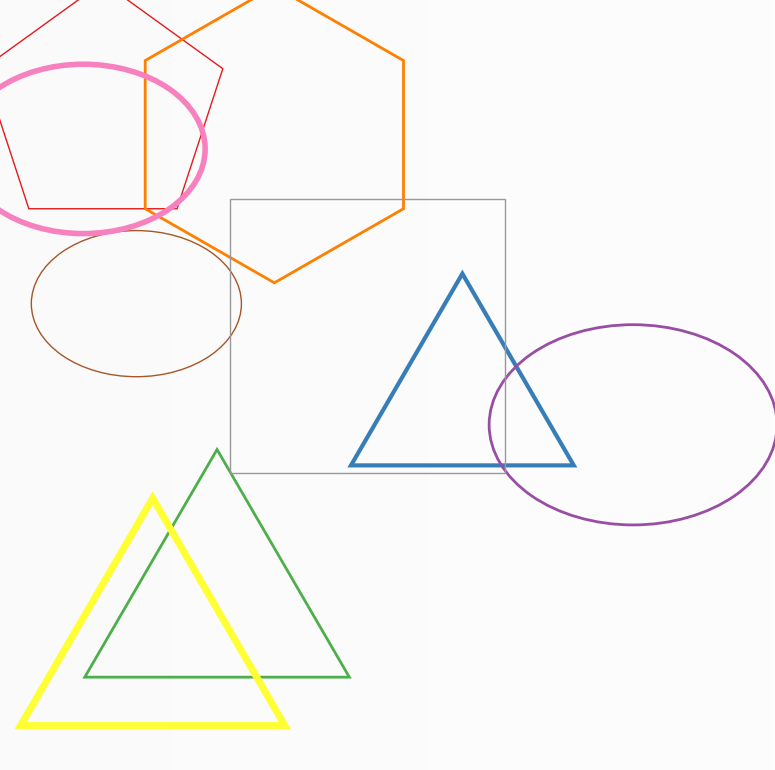[{"shape": "pentagon", "thickness": 0.5, "radius": 0.81, "center": [0.133, 0.861]}, {"shape": "triangle", "thickness": 1.5, "radius": 0.83, "center": [0.597, 0.479]}, {"shape": "triangle", "thickness": 1, "radius": 0.99, "center": [0.28, 0.219]}, {"shape": "oval", "thickness": 1, "radius": 0.93, "center": [0.817, 0.448]}, {"shape": "hexagon", "thickness": 1, "radius": 0.96, "center": [0.354, 0.825]}, {"shape": "triangle", "thickness": 2.5, "radius": 0.98, "center": [0.197, 0.156]}, {"shape": "oval", "thickness": 0.5, "radius": 0.68, "center": [0.176, 0.606]}, {"shape": "oval", "thickness": 2, "radius": 0.79, "center": [0.108, 0.807]}, {"shape": "square", "thickness": 0.5, "radius": 0.89, "center": [0.474, 0.563]}]